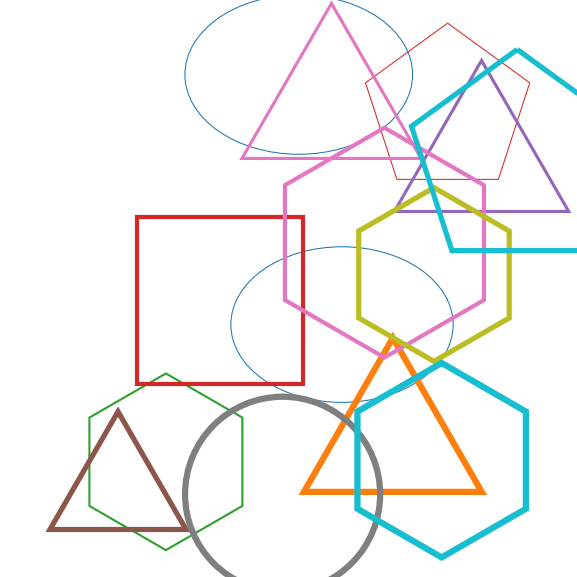[{"shape": "oval", "thickness": 0.5, "radius": 0.96, "center": [0.592, 0.437]}, {"shape": "oval", "thickness": 0.5, "radius": 0.99, "center": [0.517, 0.87]}, {"shape": "triangle", "thickness": 3, "radius": 0.89, "center": [0.68, 0.236]}, {"shape": "hexagon", "thickness": 1, "radius": 0.76, "center": [0.287, 0.2]}, {"shape": "pentagon", "thickness": 0.5, "radius": 0.75, "center": [0.775, 0.81]}, {"shape": "square", "thickness": 2, "radius": 0.72, "center": [0.381, 0.478]}, {"shape": "triangle", "thickness": 1.5, "radius": 0.87, "center": [0.834, 0.72]}, {"shape": "triangle", "thickness": 2.5, "radius": 0.68, "center": [0.204, 0.15]}, {"shape": "hexagon", "thickness": 2, "radius": 0.99, "center": [0.666, 0.579]}, {"shape": "triangle", "thickness": 1.5, "radius": 0.89, "center": [0.574, 0.814]}, {"shape": "circle", "thickness": 3, "radius": 0.84, "center": [0.489, 0.143]}, {"shape": "hexagon", "thickness": 2.5, "radius": 0.75, "center": [0.751, 0.524]}, {"shape": "pentagon", "thickness": 2.5, "radius": 0.96, "center": [0.896, 0.721]}, {"shape": "hexagon", "thickness": 3, "radius": 0.84, "center": [0.765, 0.202]}]